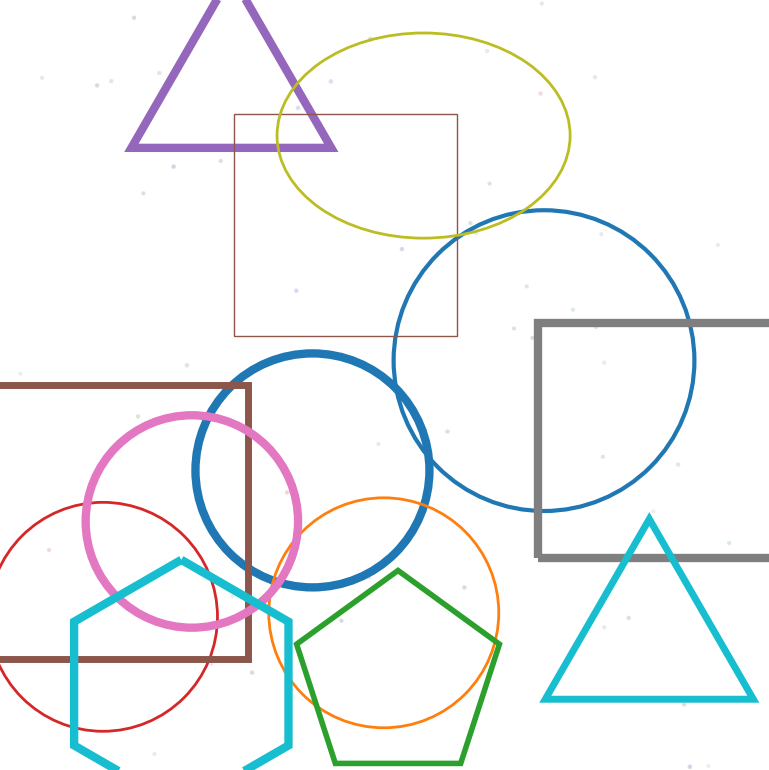[{"shape": "circle", "thickness": 1.5, "radius": 0.98, "center": [0.707, 0.532]}, {"shape": "circle", "thickness": 3, "radius": 0.76, "center": [0.406, 0.389]}, {"shape": "circle", "thickness": 1, "radius": 0.75, "center": [0.498, 0.204]}, {"shape": "pentagon", "thickness": 2, "radius": 0.69, "center": [0.517, 0.121]}, {"shape": "circle", "thickness": 1, "radius": 0.74, "center": [0.134, 0.199]}, {"shape": "triangle", "thickness": 3, "radius": 0.75, "center": [0.3, 0.883]}, {"shape": "square", "thickness": 0.5, "radius": 0.72, "center": [0.448, 0.708]}, {"shape": "square", "thickness": 2.5, "radius": 0.89, "center": [0.144, 0.322]}, {"shape": "circle", "thickness": 3, "radius": 0.69, "center": [0.249, 0.323]}, {"shape": "square", "thickness": 3, "radius": 0.76, "center": [0.851, 0.428]}, {"shape": "oval", "thickness": 1, "radius": 0.95, "center": [0.55, 0.824]}, {"shape": "triangle", "thickness": 2.5, "radius": 0.78, "center": [0.843, 0.17]}, {"shape": "hexagon", "thickness": 3, "radius": 0.8, "center": [0.235, 0.112]}]